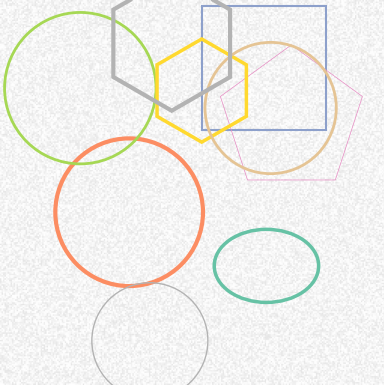[{"shape": "oval", "thickness": 2.5, "radius": 0.68, "center": [0.692, 0.309]}, {"shape": "circle", "thickness": 3, "radius": 0.96, "center": [0.335, 0.449]}, {"shape": "square", "thickness": 1.5, "radius": 0.81, "center": [0.687, 0.823]}, {"shape": "pentagon", "thickness": 0.5, "radius": 0.97, "center": [0.757, 0.689]}, {"shape": "circle", "thickness": 2, "radius": 0.98, "center": [0.209, 0.771]}, {"shape": "hexagon", "thickness": 2.5, "radius": 0.67, "center": [0.524, 0.765]}, {"shape": "circle", "thickness": 2, "radius": 0.85, "center": [0.703, 0.719]}, {"shape": "hexagon", "thickness": 3, "radius": 0.88, "center": [0.446, 0.888]}, {"shape": "circle", "thickness": 1, "radius": 0.75, "center": [0.389, 0.115]}]